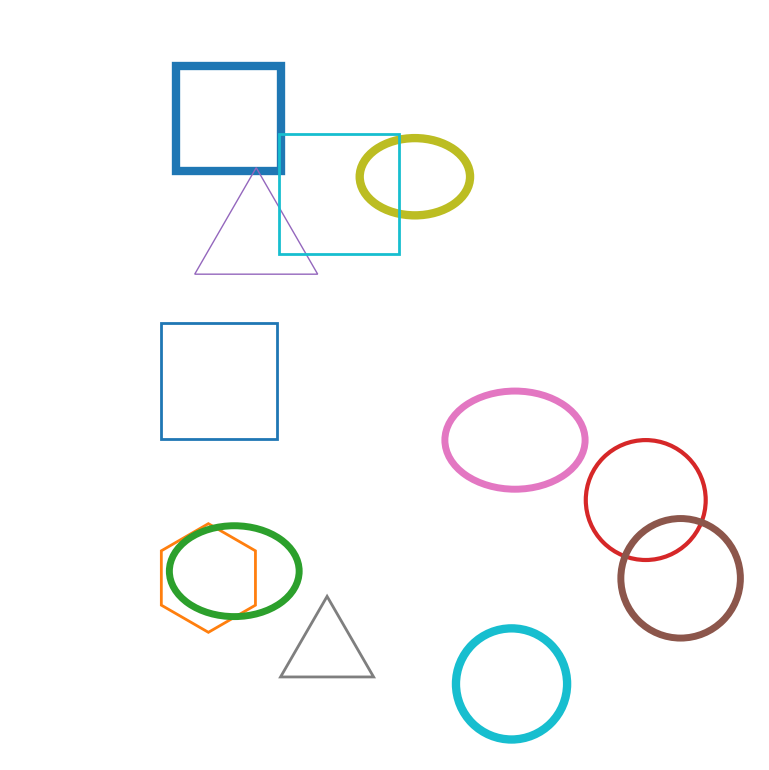[{"shape": "square", "thickness": 1, "radius": 0.38, "center": [0.284, 0.505]}, {"shape": "square", "thickness": 3, "radius": 0.34, "center": [0.297, 0.846]}, {"shape": "hexagon", "thickness": 1, "radius": 0.35, "center": [0.271, 0.249]}, {"shape": "oval", "thickness": 2.5, "radius": 0.42, "center": [0.304, 0.258]}, {"shape": "circle", "thickness": 1.5, "radius": 0.39, "center": [0.839, 0.351]}, {"shape": "triangle", "thickness": 0.5, "radius": 0.46, "center": [0.333, 0.69]}, {"shape": "circle", "thickness": 2.5, "radius": 0.39, "center": [0.884, 0.249]}, {"shape": "oval", "thickness": 2.5, "radius": 0.46, "center": [0.669, 0.428]}, {"shape": "triangle", "thickness": 1, "radius": 0.35, "center": [0.425, 0.156]}, {"shape": "oval", "thickness": 3, "radius": 0.36, "center": [0.539, 0.77]}, {"shape": "square", "thickness": 1, "radius": 0.39, "center": [0.44, 0.748]}, {"shape": "circle", "thickness": 3, "radius": 0.36, "center": [0.664, 0.112]}]